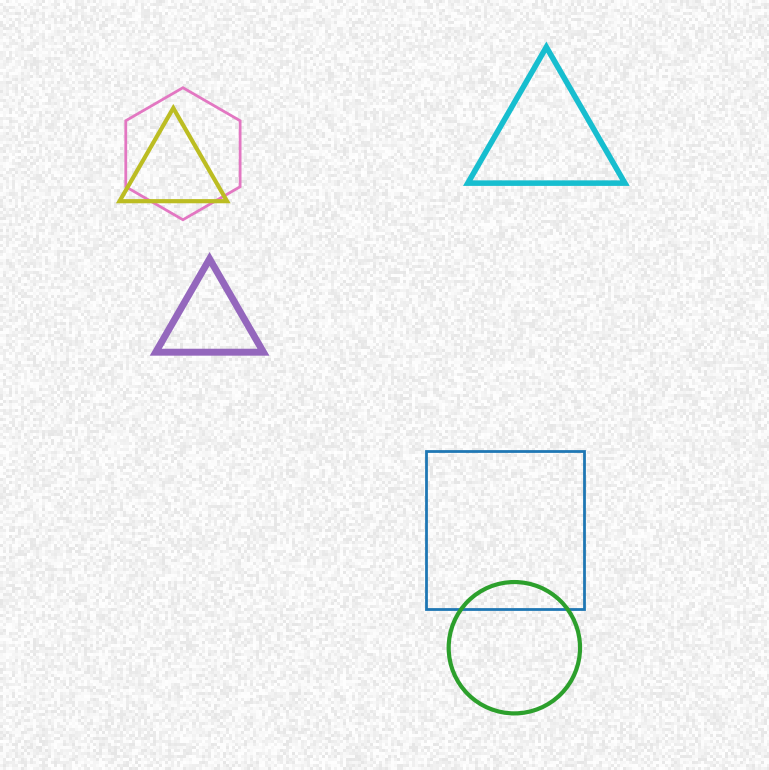[{"shape": "square", "thickness": 1, "radius": 0.51, "center": [0.656, 0.312]}, {"shape": "circle", "thickness": 1.5, "radius": 0.43, "center": [0.668, 0.159]}, {"shape": "triangle", "thickness": 2.5, "radius": 0.4, "center": [0.272, 0.583]}, {"shape": "hexagon", "thickness": 1, "radius": 0.43, "center": [0.238, 0.8]}, {"shape": "triangle", "thickness": 1.5, "radius": 0.4, "center": [0.225, 0.779]}, {"shape": "triangle", "thickness": 2, "radius": 0.59, "center": [0.71, 0.821]}]